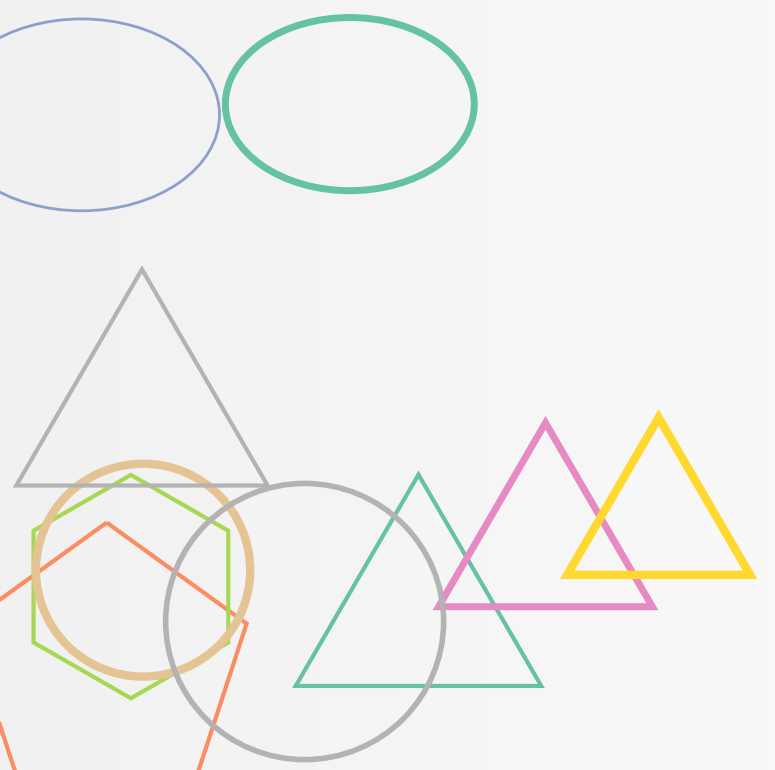[{"shape": "triangle", "thickness": 1.5, "radius": 0.91, "center": [0.54, 0.201]}, {"shape": "oval", "thickness": 2.5, "radius": 0.8, "center": [0.451, 0.865]}, {"shape": "pentagon", "thickness": 1.5, "radius": 0.95, "center": [0.138, 0.131]}, {"shape": "oval", "thickness": 1, "radius": 0.89, "center": [0.105, 0.851]}, {"shape": "triangle", "thickness": 2.5, "radius": 0.8, "center": [0.704, 0.292]}, {"shape": "hexagon", "thickness": 1.5, "radius": 0.73, "center": [0.169, 0.238]}, {"shape": "triangle", "thickness": 3, "radius": 0.68, "center": [0.85, 0.322]}, {"shape": "circle", "thickness": 3, "radius": 0.69, "center": [0.185, 0.26]}, {"shape": "circle", "thickness": 2, "radius": 0.9, "center": [0.393, 0.193]}, {"shape": "triangle", "thickness": 1.5, "radius": 0.94, "center": [0.183, 0.463]}]